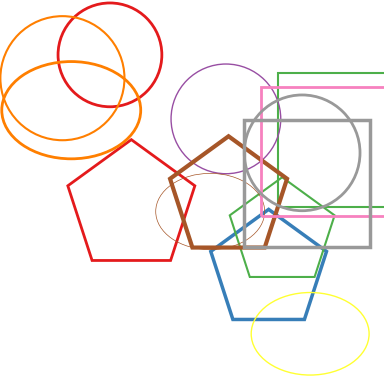[{"shape": "circle", "thickness": 2, "radius": 0.67, "center": [0.286, 0.857]}, {"shape": "pentagon", "thickness": 2, "radius": 0.87, "center": [0.341, 0.464]}, {"shape": "pentagon", "thickness": 2.5, "radius": 0.79, "center": [0.698, 0.298]}, {"shape": "pentagon", "thickness": 1.5, "radius": 0.72, "center": [0.733, 0.396]}, {"shape": "square", "thickness": 1.5, "radius": 0.87, "center": [0.897, 0.636]}, {"shape": "circle", "thickness": 1, "radius": 0.71, "center": [0.587, 0.691]}, {"shape": "circle", "thickness": 1.5, "radius": 0.81, "center": [0.162, 0.797]}, {"shape": "oval", "thickness": 2, "radius": 0.9, "center": [0.185, 0.714]}, {"shape": "oval", "thickness": 1, "radius": 0.77, "center": [0.806, 0.133]}, {"shape": "pentagon", "thickness": 3, "radius": 0.8, "center": [0.594, 0.486]}, {"shape": "oval", "thickness": 0.5, "radius": 0.71, "center": [0.546, 0.451]}, {"shape": "square", "thickness": 2, "radius": 0.84, "center": [0.844, 0.607]}, {"shape": "square", "thickness": 2.5, "radius": 0.82, "center": [0.797, 0.523]}, {"shape": "circle", "thickness": 2, "radius": 0.75, "center": [0.785, 0.603]}]